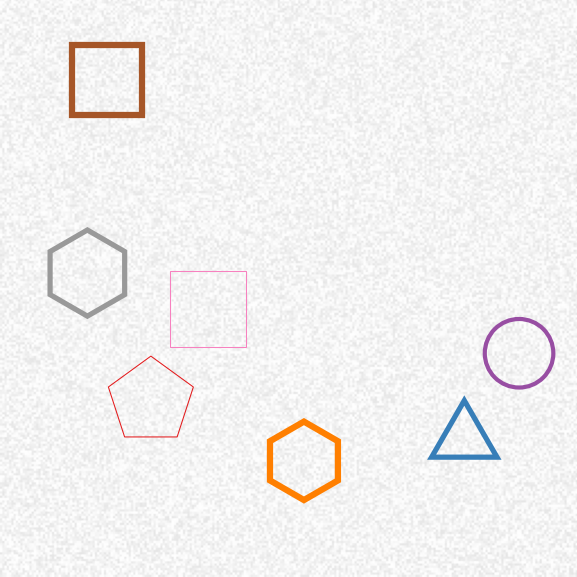[{"shape": "pentagon", "thickness": 0.5, "radius": 0.39, "center": [0.261, 0.305]}, {"shape": "triangle", "thickness": 2.5, "radius": 0.33, "center": [0.804, 0.24]}, {"shape": "circle", "thickness": 2, "radius": 0.3, "center": [0.899, 0.387]}, {"shape": "hexagon", "thickness": 3, "radius": 0.34, "center": [0.526, 0.201]}, {"shape": "square", "thickness": 3, "radius": 0.3, "center": [0.185, 0.861]}, {"shape": "square", "thickness": 0.5, "radius": 0.33, "center": [0.36, 0.464]}, {"shape": "hexagon", "thickness": 2.5, "radius": 0.37, "center": [0.151, 0.526]}]